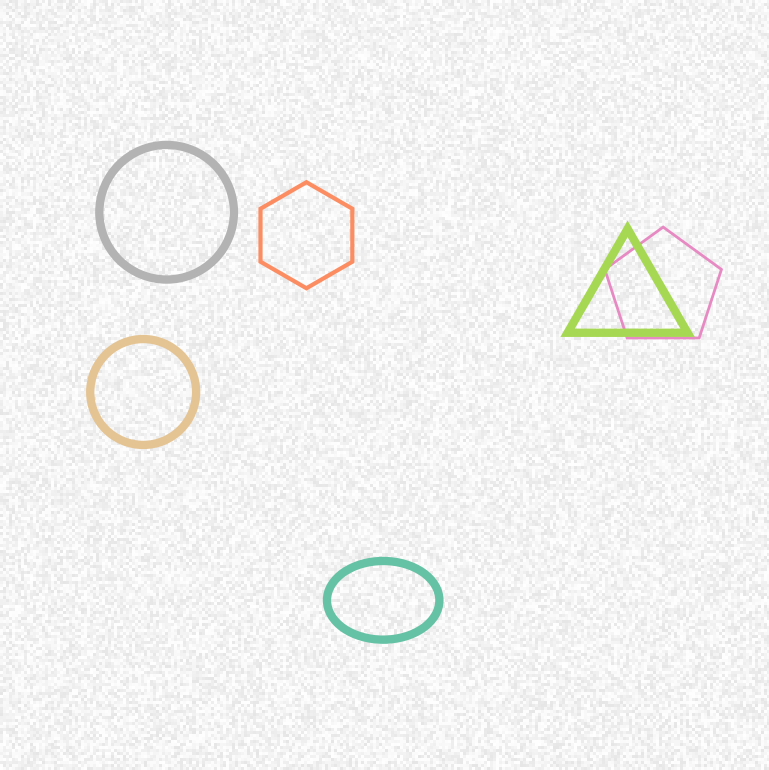[{"shape": "oval", "thickness": 3, "radius": 0.36, "center": [0.498, 0.22]}, {"shape": "hexagon", "thickness": 1.5, "radius": 0.34, "center": [0.398, 0.695]}, {"shape": "pentagon", "thickness": 1, "radius": 0.4, "center": [0.861, 0.625]}, {"shape": "triangle", "thickness": 3, "radius": 0.45, "center": [0.815, 0.613]}, {"shape": "circle", "thickness": 3, "radius": 0.34, "center": [0.186, 0.491]}, {"shape": "circle", "thickness": 3, "radius": 0.44, "center": [0.216, 0.724]}]